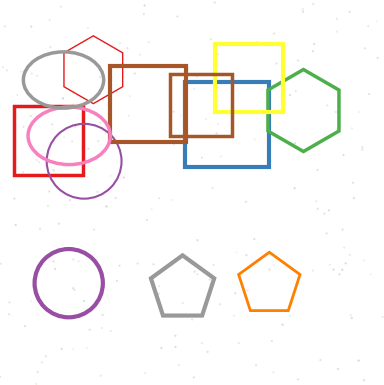[{"shape": "hexagon", "thickness": 1, "radius": 0.44, "center": [0.242, 0.819]}, {"shape": "square", "thickness": 2.5, "radius": 0.45, "center": [0.126, 0.635]}, {"shape": "square", "thickness": 3, "radius": 0.55, "center": [0.59, 0.676]}, {"shape": "hexagon", "thickness": 2.5, "radius": 0.53, "center": [0.788, 0.713]}, {"shape": "circle", "thickness": 3, "radius": 0.44, "center": [0.178, 0.264]}, {"shape": "circle", "thickness": 1.5, "radius": 0.49, "center": [0.218, 0.581]}, {"shape": "pentagon", "thickness": 2, "radius": 0.42, "center": [0.7, 0.261]}, {"shape": "square", "thickness": 3, "radius": 0.44, "center": [0.647, 0.797]}, {"shape": "square", "thickness": 2.5, "radius": 0.4, "center": [0.521, 0.727]}, {"shape": "square", "thickness": 3, "radius": 0.49, "center": [0.383, 0.731]}, {"shape": "oval", "thickness": 2.5, "radius": 0.53, "center": [0.18, 0.647]}, {"shape": "oval", "thickness": 2.5, "radius": 0.52, "center": [0.165, 0.792]}, {"shape": "pentagon", "thickness": 3, "radius": 0.43, "center": [0.474, 0.25]}]